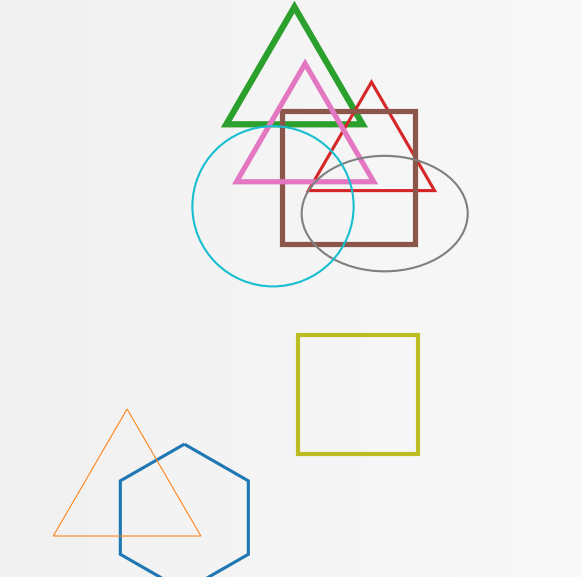[{"shape": "hexagon", "thickness": 1.5, "radius": 0.64, "center": [0.317, 0.103]}, {"shape": "triangle", "thickness": 0.5, "radius": 0.73, "center": [0.219, 0.144]}, {"shape": "triangle", "thickness": 3, "radius": 0.68, "center": [0.507, 0.852]}, {"shape": "triangle", "thickness": 1.5, "radius": 0.63, "center": [0.639, 0.732]}, {"shape": "square", "thickness": 2.5, "radius": 0.57, "center": [0.6, 0.691]}, {"shape": "triangle", "thickness": 2.5, "radius": 0.68, "center": [0.525, 0.753]}, {"shape": "oval", "thickness": 1, "radius": 0.71, "center": [0.662, 0.629]}, {"shape": "square", "thickness": 2, "radius": 0.52, "center": [0.615, 0.316]}, {"shape": "circle", "thickness": 1, "radius": 0.69, "center": [0.47, 0.642]}]